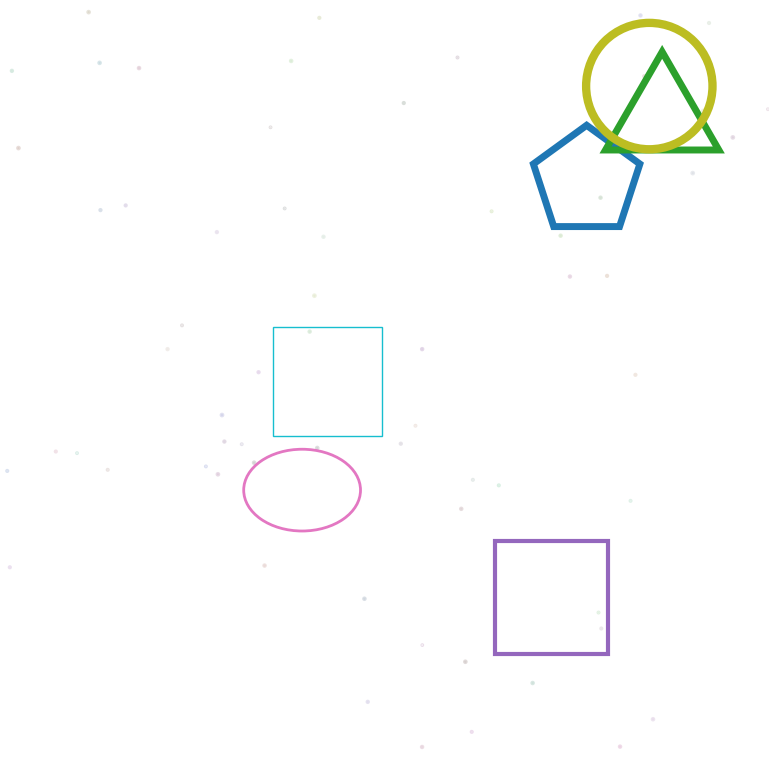[{"shape": "pentagon", "thickness": 2.5, "radius": 0.36, "center": [0.762, 0.765]}, {"shape": "triangle", "thickness": 2.5, "radius": 0.42, "center": [0.86, 0.848]}, {"shape": "square", "thickness": 1.5, "radius": 0.37, "center": [0.716, 0.224]}, {"shape": "oval", "thickness": 1, "radius": 0.38, "center": [0.392, 0.363]}, {"shape": "circle", "thickness": 3, "radius": 0.41, "center": [0.843, 0.888]}, {"shape": "square", "thickness": 0.5, "radius": 0.35, "center": [0.426, 0.504]}]